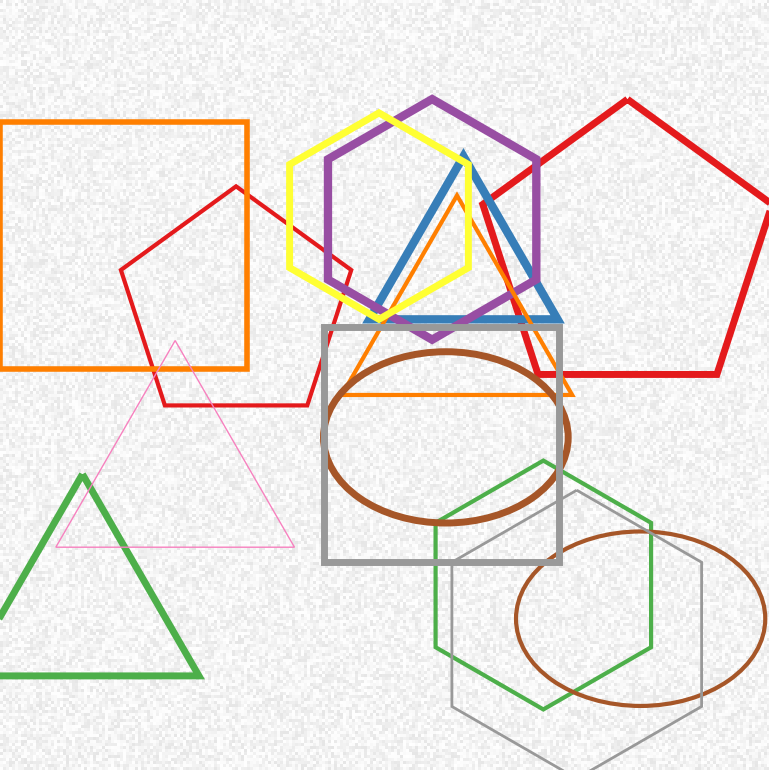[{"shape": "pentagon", "thickness": 2.5, "radius": 0.99, "center": [0.815, 0.674]}, {"shape": "pentagon", "thickness": 1.5, "radius": 0.79, "center": [0.307, 0.601]}, {"shape": "triangle", "thickness": 3, "radius": 0.71, "center": [0.602, 0.656]}, {"shape": "triangle", "thickness": 2.5, "radius": 0.87, "center": [0.107, 0.21]}, {"shape": "hexagon", "thickness": 1.5, "radius": 0.81, "center": [0.706, 0.24]}, {"shape": "hexagon", "thickness": 3, "radius": 0.78, "center": [0.561, 0.715]}, {"shape": "triangle", "thickness": 1.5, "radius": 0.86, "center": [0.593, 0.573]}, {"shape": "square", "thickness": 2, "radius": 0.8, "center": [0.16, 0.681]}, {"shape": "hexagon", "thickness": 2.5, "radius": 0.67, "center": [0.492, 0.719]}, {"shape": "oval", "thickness": 2.5, "radius": 0.79, "center": [0.579, 0.432]}, {"shape": "oval", "thickness": 1.5, "radius": 0.81, "center": [0.832, 0.196]}, {"shape": "triangle", "thickness": 0.5, "radius": 0.89, "center": [0.227, 0.379]}, {"shape": "square", "thickness": 2.5, "radius": 0.76, "center": [0.573, 0.423]}, {"shape": "hexagon", "thickness": 1, "radius": 0.94, "center": [0.749, 0.176]}]